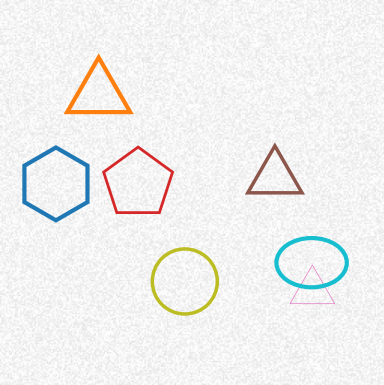[{"shape": "hexagon", "thickness": 3, "radius": 0.47, "center": [0.145, 0.522]}, {"shape": "triangle", "thickness": 3, "radius": 0.47, "center": [0.256, 0.756]}, {"shape": "pentagon", "thickness": 2, "radius": 0.47, "center": [0.359, 0.524]}, {"shape": "triangle", "thickness": 2.5, "radius": 0.41, "center": [0.714, 0.54]}, {"shape": "triangle", "thickness": 0.5, "radius": 0.34, "center": [0.811, 0.245]}, {"shape": "circle", "thickness": 2.5, "radius": 0.42, "center": [0.48, 0.269]}, {"shape": "oval", "thickness": 3, "radius": 0.46, "center": [0.809, 0.318]}]